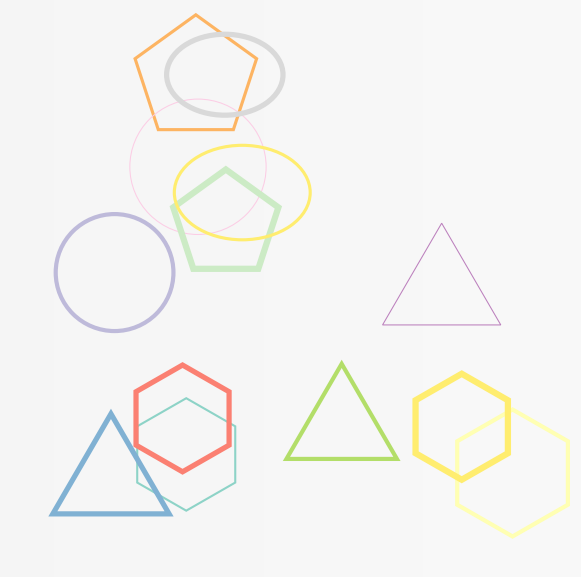[{"shape": "hexagon", "thickness": 1, "radius": 0.49, "center": [0.32, 0.212]}, {"shape": "hexagon", "thickness": 2, "radius": 0.55, "center": [0.882, 0.18]}, {"shape": "circle", "thickness": 2, "radius": 0.51, "center": [0.197, 0.527]}, {"shape": "hexagon", "thickness": 2.5, "radius": 0.46, "center": [0.314, 0.275]}, {"shape": "triangle", "thickness": 2.5, "radius": 0.58, "center": [0.191, 0.167]}, {"shape": "pentagon", "thickness": 1.5, "radius": 0.55, "center": [0.337, 0.864]}, {"shape": "triangle", "thickness": 2, "radius": 0.55, "center": [0.588, 0.259]}, {"shape": "circle", "thickness": 0.5, "radius": 0.59, "center": [0.341, 0.71]}, {"shape": "oval", "thickness": 2.5, "radius": 0.5, "center": [0.387, 0.87]}, {"shape": "triangle", "thickness": 0.5, "radius": 0.59, "center": [0.76, 0.495]}, {"shape": "pentagon", "thickness": 3, "radius": 0.48, "center": [0.388, 0.611]}, {"shape": "oval", "thickness": 1.5, "radius": 0.58, "center": [0.417, 0.666]}, {"shape": "hexagon", "thickness": 3, "radius": 0.46, "center": [0.794, 0.26]}]